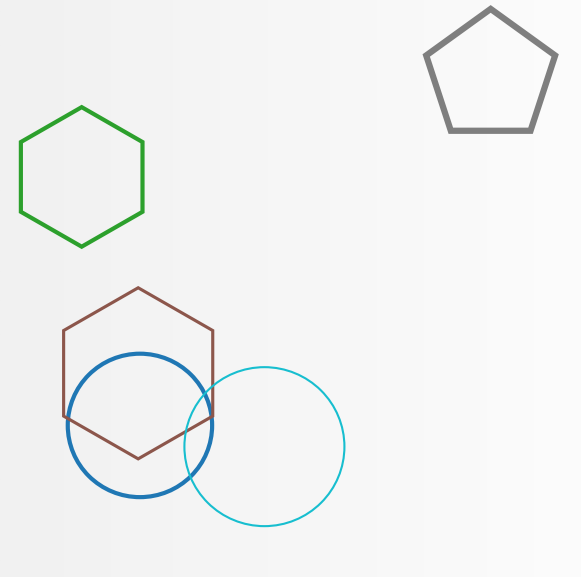[{"shape": "circle", "thickness": 2, "radius": 0.62, "center": [0.241, 0.262]}, {"shape": "hexagon", "thickness": 2, "radius": 0.6, "center": [0.141, 0.693]}, {"shape": "hexagon", "thickness": 1.5, "radius": 0.74, "center": [0.238, 0.353]}, {"shape": "pentagon", "thickness": 3, "radius": 0.58, "center": [0.844, 0.867]}, {"shape": "circle", "thickness": 1, "radius": 0.69, "center": [0.455, 0.226]}]